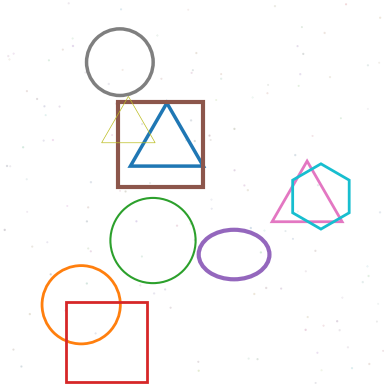[{"shape": "triangle", "thickness": 2.5, "radius": 0.55, "center": [0.433, 0.623]}, {"shape": "circle", "thickness": 2, "radius": 0.51, "center": [0.211, 0.208]}, {"shape": "circle", "thickness": 1.5, "radius": 0.55, "center": [0.397, 0.375]}, {"shape": "square", "thickness": 2, "radius": 0.53, "center": [0.277, 0.112]}, {"shape": "oval", "thickness": 3, "radius": 0.46, "center": [0.608, 0.339]}, {"shape": "square", "thickness": 3, "radius": 0.55, "center": [0.418, 0.625]}, {"shape": "triangle", "thickness": 2, "radius": 0.52, "center": [0.798, 0.477]}, {"shape": "circle", "thickness": 2.5, "radius": 0.43, "center": [0.311, 0.839]}, {"shape": "triangle", "thickness": 0.5, "radius": 0.4, "center": [0.333, 0.669]}, {"shape": "hexagon", "thickness": 2, "radius": 0.42, "center": [0.834, 0.49]}]